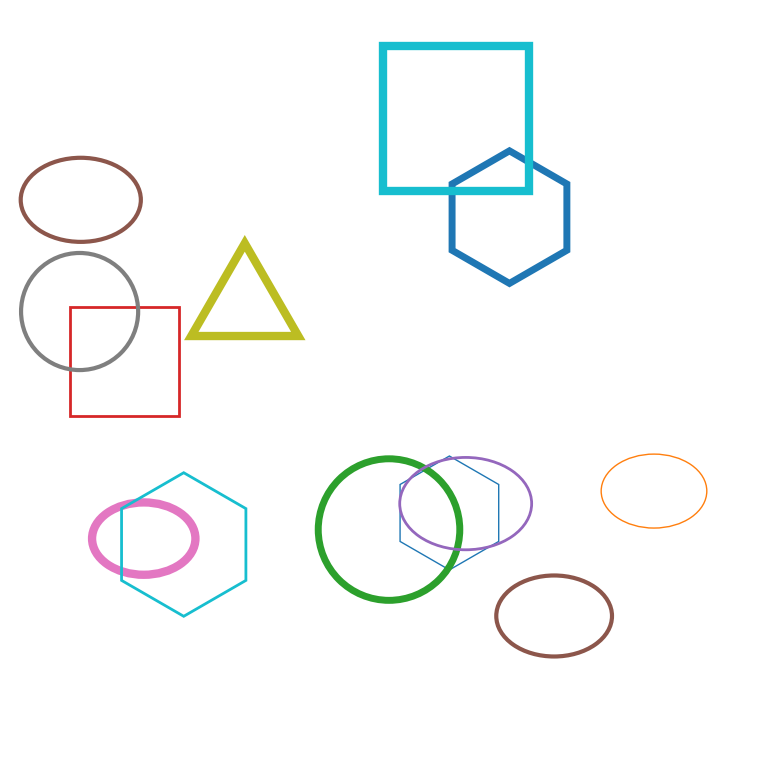[{"shape": "hexagon", "thickness": 2.5, "radius": 0.43, "center": [0.662, 0.718]}, {"shape": "hexagon", "thickness": 0.5, "radius": 0.37, "center": [0.584, 0.334]}, {"shape": "oval", "thickness": 0.5, "radius": 0.34, "center": [0.849, 0.362]}, {"shape": "circle", "thickness": 2.5, "radius": 0.46, "center": [0.505, 0.312]}, {"shape": "square", "thickness": 1, "radius": 0.35, "center": [0.162, 0.531]}, {"shape": "oval", "thickness": 1, "radius": 0.43, "center": [0.605, 0.346]}, {"shape": "oval", "thickness": 1.5, "radius": 0.38, "center": [0.72, 0.2]}, {"shape": "oval", "thickness": 1.5, "radius": 0.39, "center": [0.105, 0.74]}, {"shape": "oval", "thickness": 3, "radius": 0.34, "center": [0.187, 0.301]}, {"shape": "circle", "thickness": 1.5, "radius": 0.38, "center": [0.103, 0.595]}, {"shape": "triangle", "thickness": 3, "radius": 0.4, "center": [0.318, 0.604]}, {"shape": "square", "thickness": 3, "radius": 0.47, "center": [0.592, 0.846]}, {"shape": "hexagon", "thickness": 1, "radius": 0.47, "center": [0.239, 0.293]}]